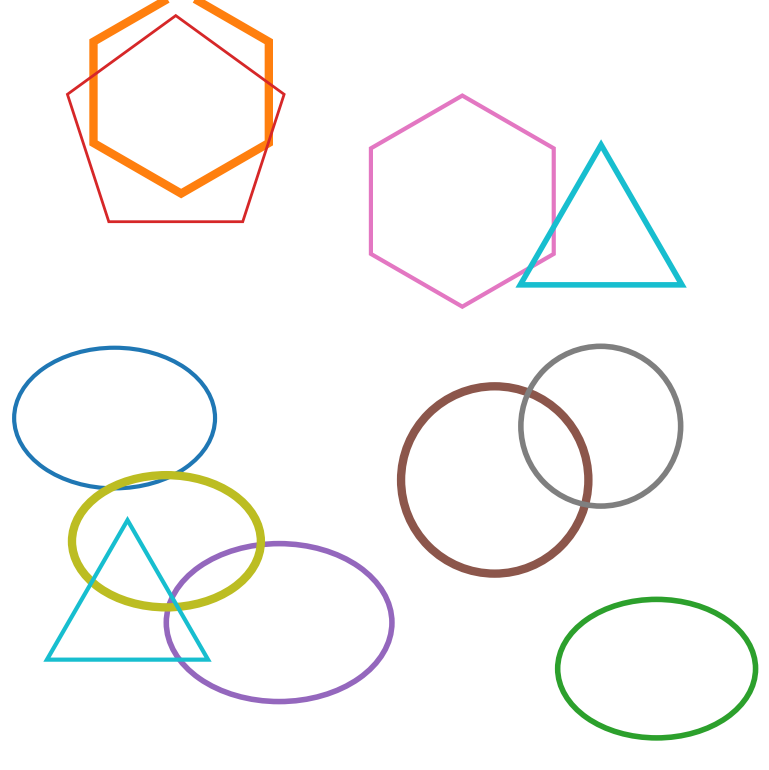[{"shape": "oval", "thickness": 1.5, "radius": 0.65, "center": [0.149, 0.457]}, {"shape": "hexagon", "thickness": 3, "radius": 0.66, "center": [0.235, 0.88]}, {"shape": "oval", "thickness": 2, "radius": 0.64, "center": [0.853, 0.132]}, {"shape": "pentagon", "thickness": 1, "radius": 0.74, "center": [0.228, 0.832]}, {"shape": "oval", "thickness": 2, "radius": 0.73, "center": [0.362, 0.191]}, {"shape": "circle", "thickness": 3, "radius": 0.61, "center": [0.643, 0.377]}, {"shape": "hexagon", "thickness": 1.5, "radius": 0.69, "center": [0.6, 0.739]}, {"shape": "circle", "thickness": 2, "radius": 0.52, "center": [0.78, 0.447]}, {"shape": "oval", "thickness": 3, "radius": 0.61, "center": [0.216, 0.297]}, {"shape": "triangle", "thickness": 1.5, "radius": 0.6, "center": [0.166, 0.204]}, {"shape": "triangle", "thickness": 2, "radius": 0.61, "center": [0.781, 0.691]}]